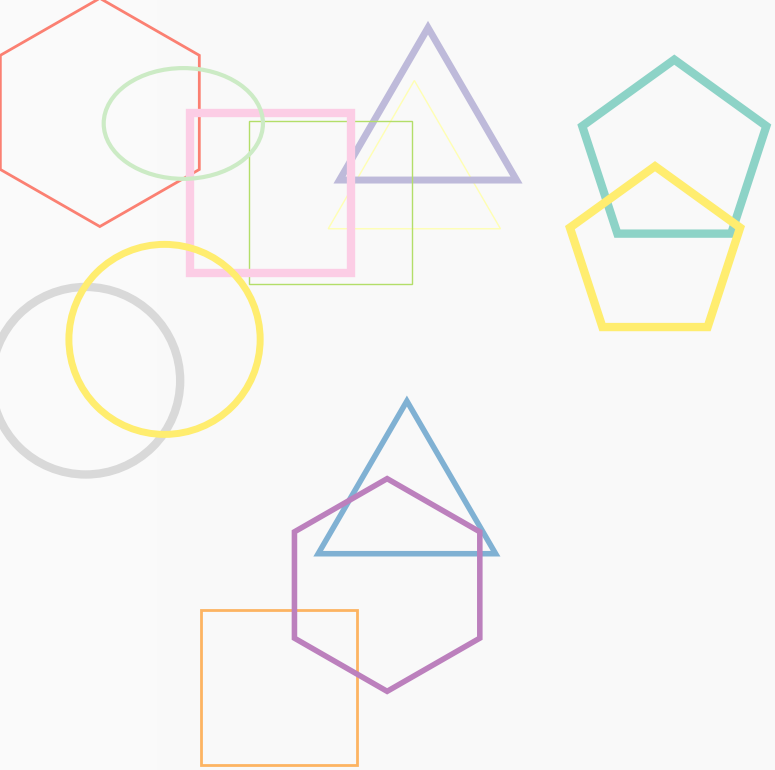[{"shape": "pentagon", "thickness": 3, "radius": 0.62, "center": [0.87, 0.798]}, {"shape": "triangle", "thickness": 0.5, "radius": 0.64, "center": [0.535, 0.767]}, {"shape": "triangle", "thickness": 2.5, "radius": 0.66, "center": [0.552, 0.832]}, {"shape": "hexagon", "thickness": 1, "radius": 0.74, "center": [0.129, 0.854]}, {"shape": "triangle", "thickness": 2, "radius": 0.66, "center": [0.525, 0.347]}, {"shape": "square", "thickness": 1, "radius": 0.5, "center": [0.36, 0.107]}, {"shape": "square", "thickness": 0.5, "radius": 0.53, "center": [0.426, 0.737]}, {"shape": "square", "thickness": 3, "radius": 0.52, "center": [0.349, 0.749]}, {"shape": "circle", "thickness": 3, "radius": 0.61, "center": [0.111, 0.506]}, {"shape": "hexagon", "thickness": 2, "radius": 0.69, "center": [0.5, 0.24]}, {"shape": "oval", "thickness": 1.5, "radius": 0.51, "center": [0.237, 0.84]}, {"shape": "pentagon", "thickness": 3, "radius": 0.58, "center": [0.845, 0.669]}, {"shape": "circle", "thickness": 2.5, "radius": 0.62, "center": [0.212, 0.559]}]